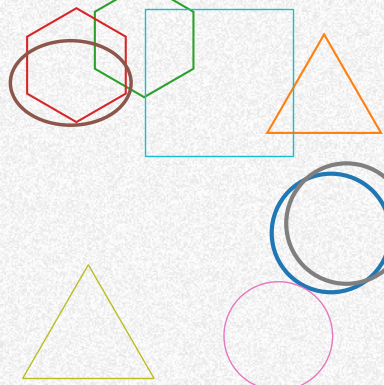[{"shape": "circle", "thickness": 3, "radius": 0.77, "center": [0.86, 0.395]}, {"shape": "triangle", "thickness": 1.5, "radius": 0.85, "center": [0.842, 0.74]}, {"shape": "hexagon", "thickness": 1.5, "radius": 0.74, "center": [0.374, 0.895]}, {"shape": "hexagon", "thickness": 1.5, "radius": 0.74, "center": [0.199, 0.831]}, {"shape": "oval", "thickness": 2.5, "radius": 0.78, "center": [0.184, 0.785]}, {"shape": "circle", "thickness": 1, "radius": 0.71, "center": [0.723, 0.127]}, {"shape": "circle", "thickness": 3, "radius": 0.78, "center": [0.9, 0.419]}, {"shape": "triangle", "thickness": 1, "radius": 0.99, "center": [0.23, 0.115]}, {"shape": "square", "thickness": 1, "radius": 0.96, "center": [0.569, 0.786]}]